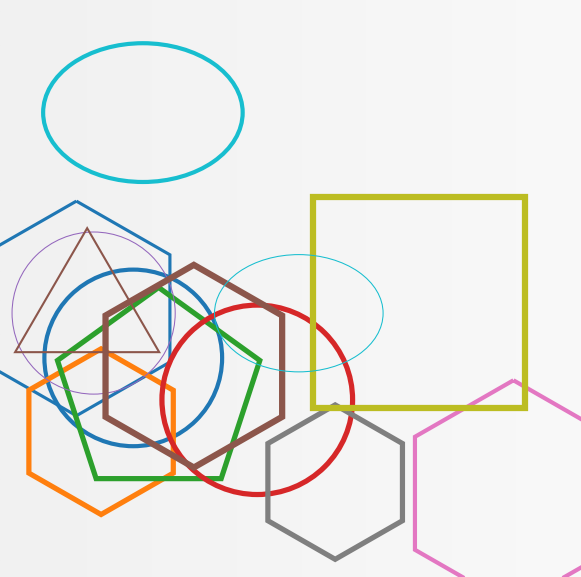[{"shape": "circle", "thickness": 2, "radius": 0.76, "center": [0.229, 0.379]}, {"shape": "hexagon", "thickness": 1.5, "radius": 0.93, "center": [0.131, 0.465]}, {"shape": "hexagon", "thickness": 2.5, "radius": 0.72, "center": [0.174, 0.252]}, {"shape": "pentagon", "thickness": 2.5, "radius": 0.92, "center": [0.273, 0.318]}, {"shape": "circle", "thickness": 2.5, "radius": 0.82, "center": [0.443, 0.307]}, {"shape": "circle", "thickness": 0.5, "radius": 0.7, "center": [0.161, 0.457]}, {"shape": "triangle", "thickness": 1, "radius": 0.72, "center": [0.15, 0.461]}, {"shape": "hexagon", "thickness": 3, "radius": 0.88, "center": [0.333, 0.365]}, {"shape": "hexagon", "thickness": 2, "radius": 0.98, "center": [0.883, 0.145]}, {"shape": "hexagon", "thickness": 2.5, "radius": 0.67, "center": [0.577, 0.164]}, {"shape": "square", "thickness": 3, "radius": 0.91, "center": [0.721, 0.475]}, {"shape": "oval", "thickness": 0.5, "radius": 0.73, "center": [0.514, 0.457]}, {"shape": "oval", "thickness": 2, "radius": 0.86, "center": [0.246, 0.804]}]